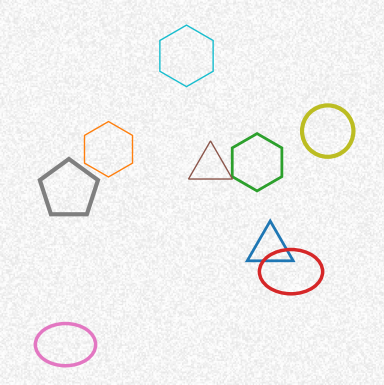[{"shape": "triangle", "thickness": 2, "radius": 0.34, "center": [0.702, 0.357]}, {"shape": "hexagon", "thickness": 1, "radius": 0.36, "center": [0.282, 0.612]}, {"shape": "hexagon", "thickness": 2, "radius": 0.37, "center": [0.668, 0.579]}, {"shape": "oval", "thickness": 2.5, "radius": 0.41, "center": [0.756, 0.294]}, {"shape": "triangle", "thickness": 1, "radius": 0.33, "center": [0.547, 0.568]}, {"shape": "oval", "thickness": 2.5, "radius": 0.39, "center": [0.17, 0.105]}, {"shape": "pentagon", "thickness": 3, "radius": 0.4, "center": [0.179, 0.508]}, {"shape": "circle", "thickness": 3, "radius": 0.33, "center": [0.851, 0.659]}, {"shape": "hexagon", "thickness": 1, "radius": 0.4, "center": [0.484, 0.855]}]